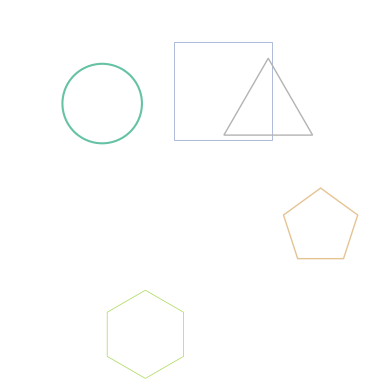[{"shape": "circle", "thickness": 1.5, "radius": 0.52, "center": [0.265, 0.731]}, {"shape": "square", "thickness": 0.5, "radius": 0.64, "center": [0.579, 0.765]}, {"shape": "hexagon", "thickness": 0.5, "radius": 0.57, "center": [0.378, 0.132]}, {"shape": "pentagon", "thickness": 1, "radius": 0.51, "center": [0.833, 0.41]}, {"shape": "triangle", "thickness": 1, "radius": 0.67, "center": [0.697, 0.716]}]